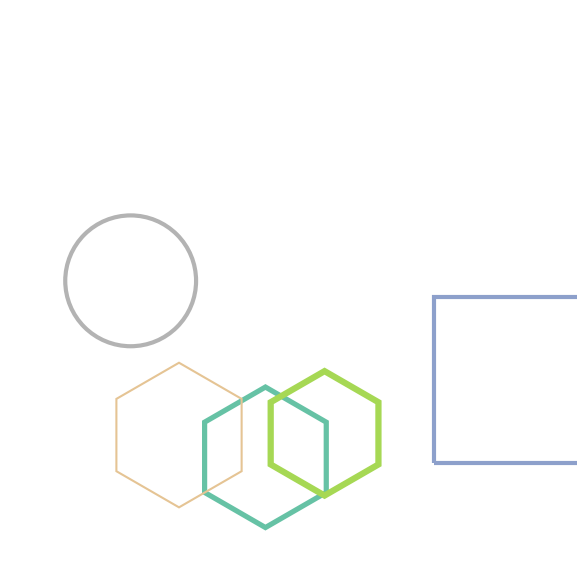[{"shape": "hexagon", "thickness": 2.5, "radius": 0.61, "center": [0.46, 0.207]}, {"shape": "square", "thickness": 2, "radius": 0.72, "center": [0.896, 0.341]}, {"shape": "hexagon", "thickness": 3, "radius": 0.54, "center": [0.562, 0.249]}, {"shape": "hexagon", "thickness": 1, "radius": 0.63, "center": [0.31, 0.246]}, {"shape": "circle", "thickness": 2, "radius": 0.57, "center": [0.226, 0.513]}]